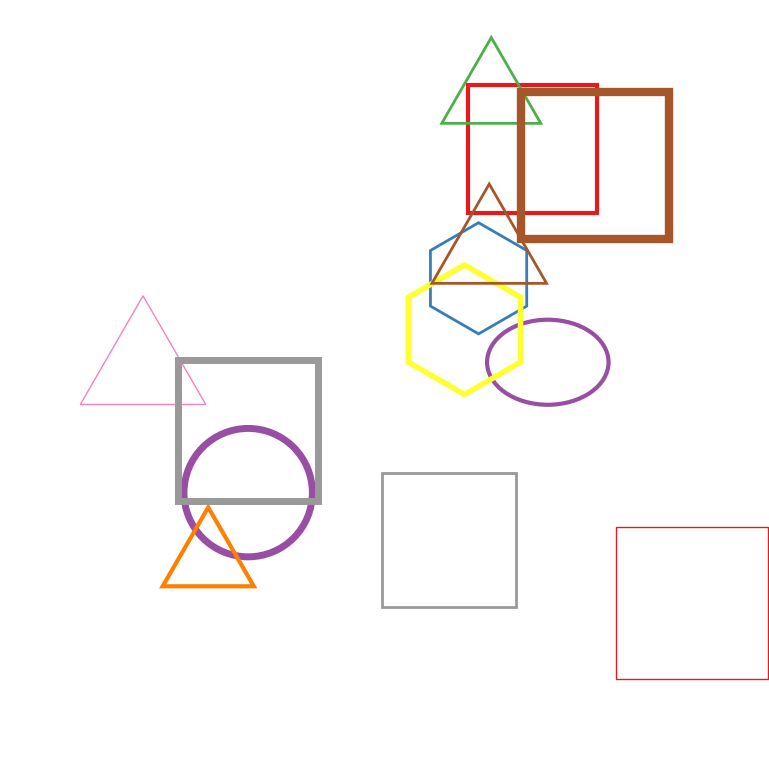[{"shape": "square", "thickness": 1.5, "radius": 0.42, "center": [0.692, 0.806]}, {"shape": "square", "thickness": 0.5, "radius": 0.49, "center": [0.898, 0.217]}, {"shape": "hexagon", "thickness": 1, "radius": 0.36, "center": [0.622, 0.639]}, {"shape": "triangle", "thickness": 1, "radius": 0.37, "center": [0.638, 0.877]}, {"shape": "circle", "thickness": 2.5, "radius": 0.42, "center": [0.322, 0.36]}, {"shape": "oval", "thickness": 1.5, "radius": 0.39, "center": [0.711, 0.53]}, {"shape": "triangle", "thickness": 1.5, "radius": 0.34, "center": [0.27, 0.273]}, {"shape": "hexagon", "thickness": 2, "radius": 0.42, "center": [0.603, 0.572]}, {"shape": "square", "thickness": 3, "radius": 0.48, "center": [0.773, 0.785]}, {"shape": "triangle", "thickness": 1, "radius": 0.43, "center": [0.635, 0.675]}, {"shape": "triangle", "thickness": 0.5, "radius": 0.47, "center": [0.186, 0.522]}, {"shape": "square", "thickness": 1, "radius": 0.44, "center": [0.583, 0.298]}, {"shape": "square", "thickness": 2.5, "radius": 0.46, "center": [0.322, 0.441]}]